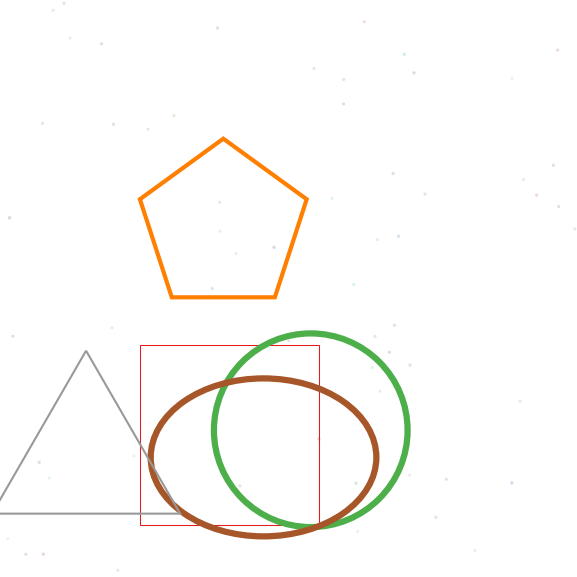[{"shape": "square", "thickness": 0.5, "radius": 0.78, "center": [0.397, 0.246]}, {"shape": "circle", "thickness": 3, "radius": 0.84, "center": [0.538, 0.254]}, {"shape": "pentagon", "thickness": 2, "radius": 0.76, "center": [0.387, 0.607]}, {"shape": "oval", "thickness": 3, "radius": 0.98, "center": [0.456, 0.207]}, {"shape": "triangle", "thickness": 1, "radius": 0.94, "center": [0.149, 0.204]}]